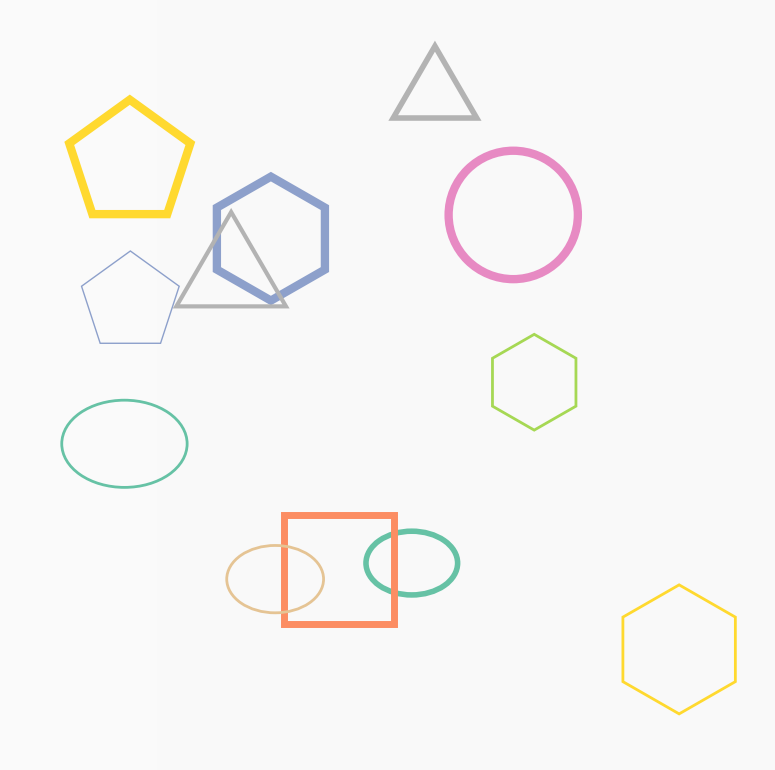[{"shape": "oval", "thickness": 1, "radius": 0.4, "center": [0.161, 0.424]}, {"shape": "oval", "thickness": 2, "radius": 0.3, "center": [0.531, 0.269]}, {"shape": "square", "thickness": 2.5, "radius": 0.35, "center": [0.438, 0.261]}, {"shape": "pentagon", "thickness": 0.5, "radius": 0.33, "center": [0.168, 0.608]}, {"shape": "hexagon", "thickness": 3, "radius": 0.4, "center": [0.35, 0.69]}, {"shape": "circle", "thickness": 3, "radius": 0.42, "center": [0.662, 0.721]}, {"shape": "hexagon", "thickness": 1, "radius": 0.31, "center": [0.689, 0.504]}, {"shape": "hexagon", "thickness": 1, "radius": 0.42, "center": [0.876, 0.157]}, {"shape": "pentagon", "thickness": 3, "radius": 0.41, "center": [0.167, 0.788]}, {"shape": "oval", "thickness": 1, "radius": 0.31, "center": [0.355, 0.248]}, {"shape": "triangle", "thickness": 2, "radius": 0.31, "center": [0.561, 0.878]}, {"shape": "triangle", "thickness": 1.5, "radius": 0.41, "center": [0.298, 0.643]}]